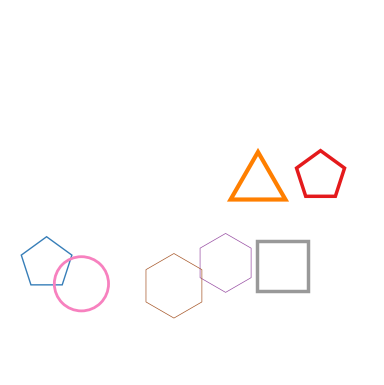[{"shape": "pentagon", "thickness": 2.5, "radius": 0.33, "center": [0.833, 0.543]}, {"shape": "pentagon", "thickness": 1, "radius": 0.35, "center": [0.121, 0.316]}, {"shape": "hexagon", "thickness": 0.5, "radius": 0.38, "center": [0.586, 0.317]}, {"shape": "triangle", "thickness": 3, "radius": 0.41, "center": [0.67, 0.523]}, {"shape": "hexagon", "thickness": 0.5, "radius": 0.42, "center": [0.452, 0.258]}, {"shape": "circle", "thickness": 2, "radius": 0.35, "center": [0.212, 0.263]}, {"shape": "square", "thickness": 2.5, "radius": 0.33, "center": [0.733, 0.31]}]